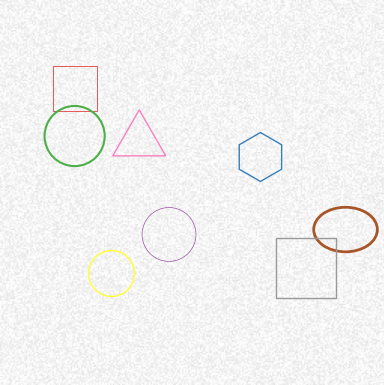[{"shape": "square", "thickness": 0.5, "radius": 0.29, "center": [0.195, 0.771]}, {"shape": "hexagon", "thickness": 1, "radius": 0.32, "center": [0.676, 0.592]}, {"shape": "circle", "thickness": 1.5, "radius": 0.39, "center": [0.194, 0.647]}, {"shape": "circle", "thickness": 0.5, "radius": 0.35, "center": [0.439, 0.391]}, {"shape": "circle", "thickness": 1, "radius": 0.3, "center": [0.29, 0.29]}, {"shape": "oval", "thickness": 2, "radius": 0.41, "center": [0.897, 0.404]}, {"shape": "triangle", "thickness": 1, "radius": 0.4, "center": [0.362, 0.635]}, {"shape": "square", "thickness": 1, "radius": 0.39, "center": [0.794, 0.303]}]